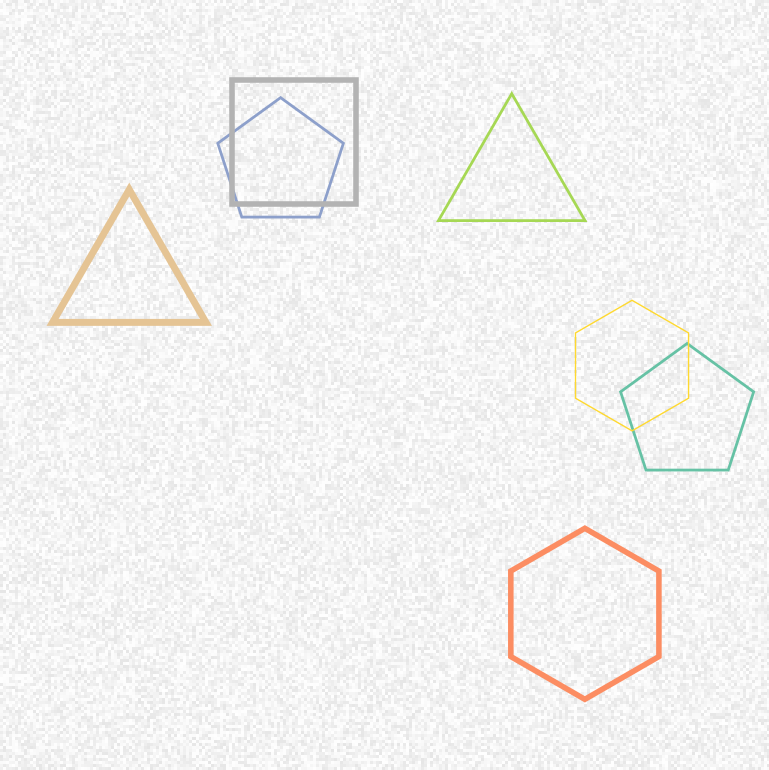[{"shape": "pentagon", "thickness": 1, "radius": 0.45, "center": [0.892, 0.463]}, {"shape": "hexagon", "thickness": 2, "radius": 0.56, "center": [0.76, 0.203]}, {"shape": "pentagon", "thickness": 1, "radius": 0.43, "center": [0.364, 0.787]}, {"shape": "triangle", "thickness": 1, "radius": 0.55, "center": [0.665, 0.768]}, {"shape": "hexagon", "thickness": 0.5, "radius": 0.42, "center": [0.821, 0.525]}, {"shape": "triangle", "thickness": 2.5, "radius": 0.58, "center": [0.168, 0.639]}, {"shape": "square", "thickness": 2, "radius": 0.4, "center": [0.382, 0.816]}]